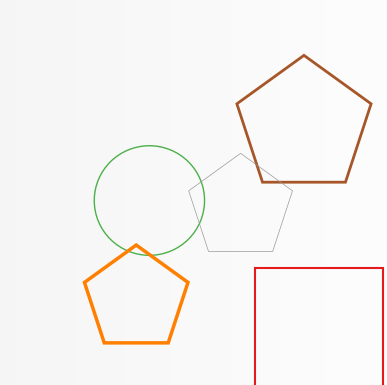[{"shape": "square", "thickness": 1.5, "radius": 0.82, "center": [0.824, 0.14]}, {"shape": "circle", "thickness": 1, "radius": 0.71, "center": [0.386, 0.479]}, {"shape": "pentagon", "thickness": 2.5, "radius": 0.7, "center": [0.352, 0.223]}, {"shape": "pentagon", "thickness": 2, "radius": 0.91, "center": [0.784, 0.674]}, {"shape": "pentagon", "thickness": 0.5, "radius": 0.7, "center": [0.621, 0.461]}]